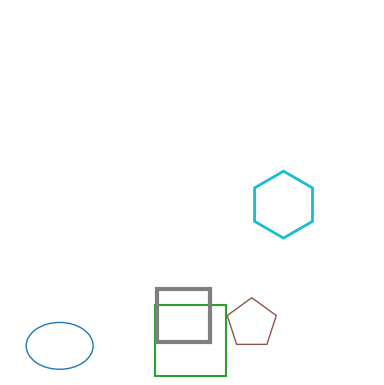[{"shape": "oval", "thickness": 1, "radius": 0.43, "center": [0.155, 0.102]}, {"shape": "square", "thickness": 1.5, "radius": 0.46, "center": [0.494, 0.115]}, {"shape": "pentagon", "thickness": 1, "radius": 0.33, "center": [0.654, 0.16]}, {"shape": "square", "thickness": 3, "radius": 0.34, "center": [0.477, 0.18]}, {"shape": "hexagon", "thickness": 2, "radius": 0.43, "center": [0.736, 0.468]}]